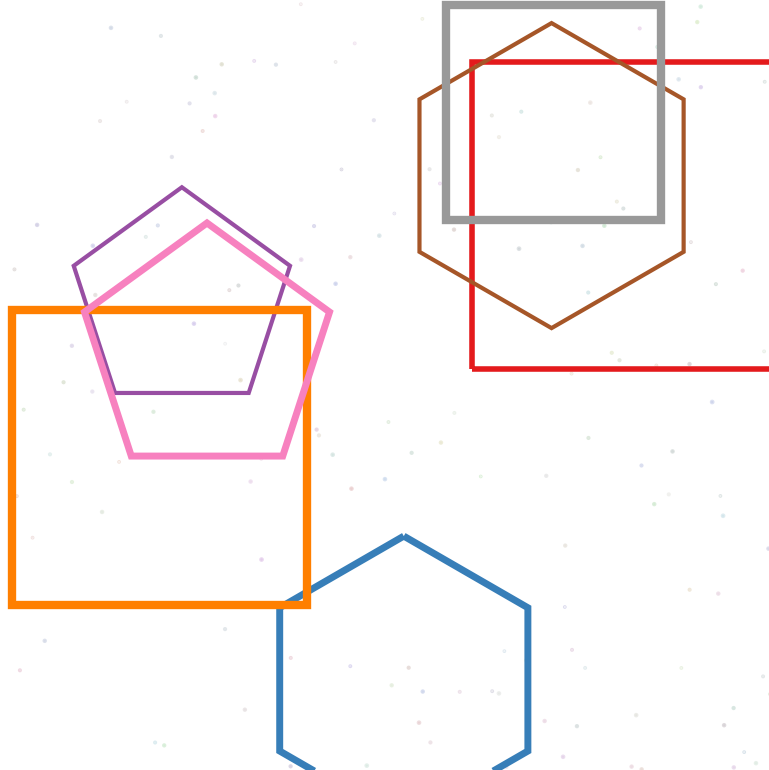[{"shape": "square", "thickness": 2, "radius": 1.0, "center": [0.813, 0.72]}, {"shape": "hexagon", "thickness": 2.5, "radius": 0.93, "center": [0.524, 0.118]}, {"shape": "pentagon", "thickness": 1.5, "radius": 0.74, "center": [0.236, 0.609]}, {"shape": "square", "thickness": 3, "radius": 0.96, "center": [0.207, 0.406]}, {"shape": "hexagon", "thickness": 1.5, "radius": 0.99, "center": [0.716, 0.772]}, {"shape": "pentagon", "thickness": 2.5, "radius": 0.84, "center": [0.269, 0.543]}, {"shape": "square", "thickness": 3, "radius": 0.7, "center": [0.719, 0.854]}]